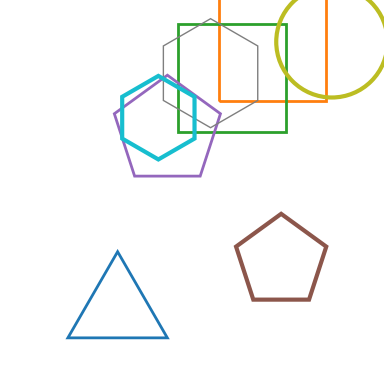[{"shape": "triangle", "thickness": 2, "radius": 0.75, "center": [0.305, 0.197]}, {"shape": "square", "thickness": 2, "radius": 0.69, "center": [0.708, 0.877]}, {"shape": "square", "thickness": 2, "radius": 0.7, "center": [0.602, 0.797]}, {"shape": "pentagon", "thickness": 2, "radius": 0.72, "center": [0.435, 0.66]}, {"shape": "pentagon", "thickness": 3, "radius": 0.62, "center": [0.73, 0.321]}, {"shape": "hexagon", "thickness": 1, "radius": 0.71, "center": [0.547, 0.81]}, {"shape": "circle", "thickness": 3, "radius": 0.72, "center": [0.862, 0.891]}, {"shape": "hexagon", "thickness": 3, "radius": 0.54, "center": [0.411, 0.694]}]